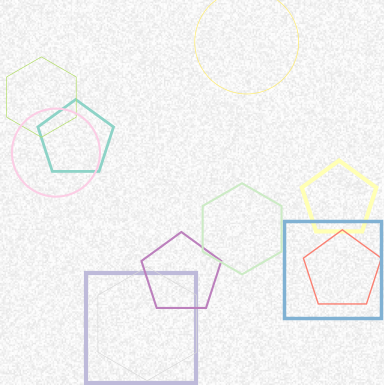[{"shape": "pentagon", "thickness": 2, "radius": 0.52, "center": [0.197, 0.638]}, {"shape": "pentagon", "thickness": 3, "radius": 0.51, "center": [0.881, 0.481]}, {"shape": "square", "thickness": 3, "radius": 0.71, "center": [0.365, 0.148]}, {"shape": "pentagon", "thickness": 1, "radius": 0.53, "center": [0.889, 0.297]}, {"shape": "square", "thickness": 2.5, "radius": 0.63, "center": [0.865, 0.299]}, {"shape": "hexagon", "thickness": 0.5, "radius": 0.52, "center": [0.108, 0.748]}, {"shape": "circle", "thickness": 1.5, "radius": 0.57, "center": [0.145, 0.604]}, {"shape": "hexagon", "thickness": 0.5, "radius": 0.74, "center": [0.382, 0.159]}, {"shape": "pentagon", "thickness": 1.5, "radius": 0.55, "center": [0.471, 0.288]}, {"shape": "hexagon", "thickness": 1.5, "radius": 0.59, "center": [0.629, 0.406]}, {"shape": "circle", "thickness": 0.5, "radius": 0.67, "center": [0.641, 0.891]}]